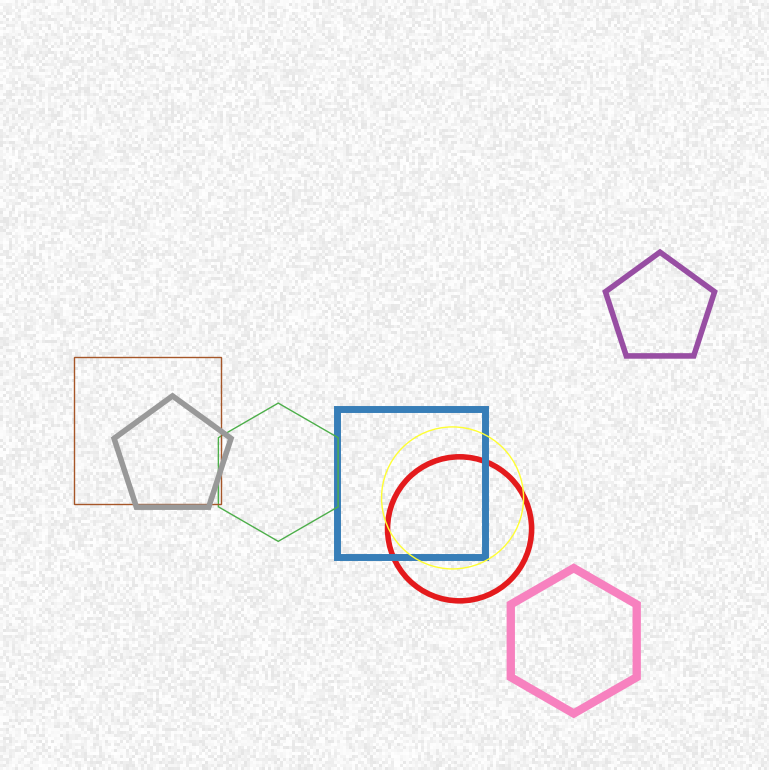[{"shape": "circle", "thickness": 2, "radius": 0.47, "center": [0.597, 0.313]}, {"shape": "square", "thickness": 2.5, "radius": 0.48, "center": [0.533, 0.373]}, {"shape": "hexagon", "thickness": 0.5, "radius": 0.45, "center": [0.361, 0.387]}, {"shape": "pentagon", "thickness": 2, "radius": 0.37, "center": [0.857, 0.598]}, {"shape": "circle", "thickness": 0.5, "radius": 0.46, "center": [0.588, 0.353]}, {"shape": "square", "thickness": 0.5, "radius": 0.48, "center": [0.192, 0.441]}, {"shape": "hexagon", "thickness": 3, "radius": 0.47, "center": [0.745, 0.168]}, {"shape": "pentagon", "thickness": 2, "radius": 0.4, "center": [0.224, 0.406]}]